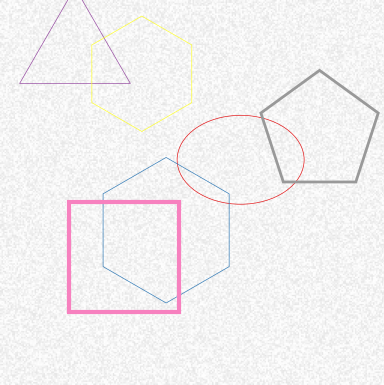[{"shape": "oval", "thickness": 0.5, "radius": 0.82, "center": [0.625, 0.585]}, {"shape": "hexagon", "thickness": 0.5, "radius": 0.95, "center": [0.431, 0.402]}, {"shape": "triangle", "thickness": 0.5, "radius": 0.83, "center": [0.195, 0.866]}, {"shape": "hexagon", "thickness": 0.5, "radius": 0.75, "center": [0.368, 0.808]}, {"shape": "square", "thickness": 3, "radius": 0.71, "center": [0.323, 0.333]}, {"shape": "pentagon", "thickness": 2, "radius": 0.8, "center": [0.83, 0.657]}]